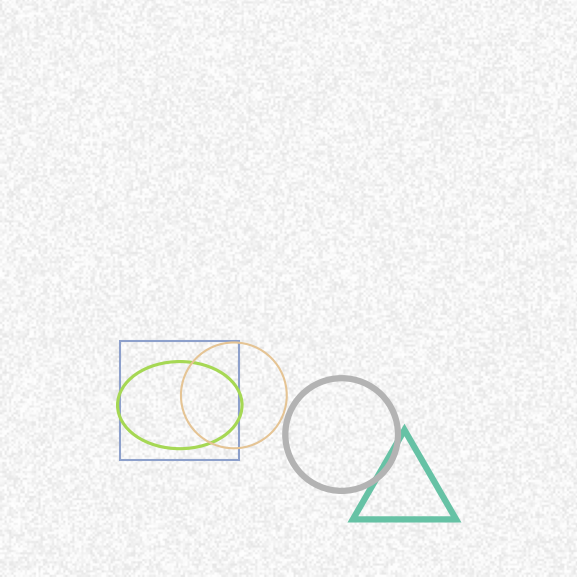[{"shape": "triangle", "thickness": 3, "radius": 0.52, "center": [0.7, 0.151]}, {"shape": "square", "thickness": 1, "radius": 0.52, "center": [0.31, 0.305]}, {"shape": "oval", "thickness": 1.5, "radius": 0.54, "center": [0.311, 0.298]}, {"shape": "circle", "thickness": 1, "radius": 0.46, "center": [0.405, 0.314]}, {"shape": "circle", "thickness": 3, "radius": 0.49, "center": [0.592, 0.247]}]